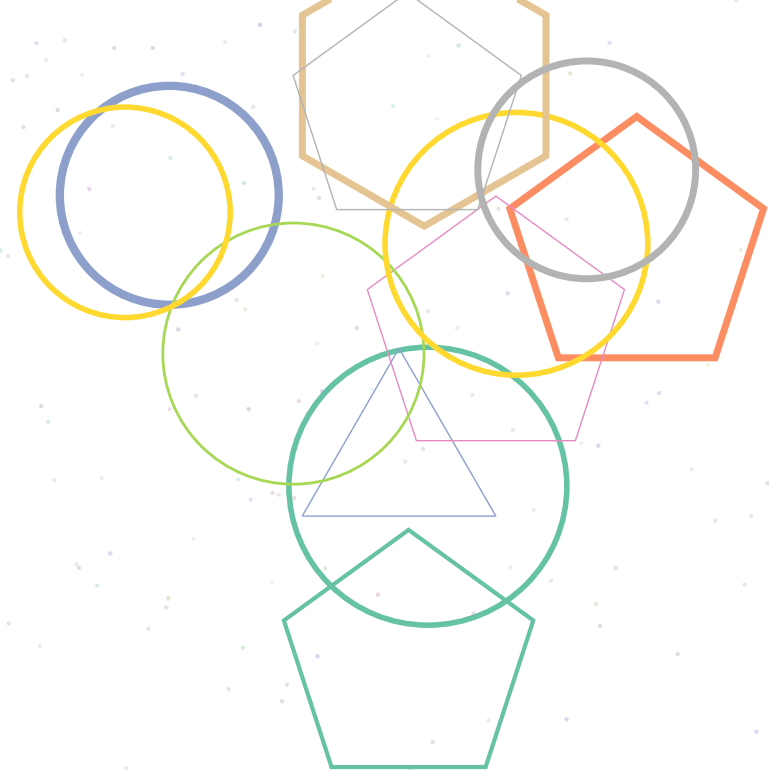[{"shape": "pentagon", "thickness": 1.5, "radius": 0.85, "center": [0.531, 0.142]}, {"shape": "circle", "thickness": 2, "radius": 0.9, "center": [0.556, 0.369]}, {"shape": "pentagon", "thickness": 2.5, "radius": 0.87, "center": [0.827, 0.675]}, {"shape": "triangle", "thickness": 0.5, "radius": 0.73, "center": [0.518, 0.402]}, {"shape": "circle", "thickness": 3, "radius": 0.71, "center": [0.22, 0.746]}, {"shape": "pentagon", "thickness": 0.5, "radius": 0.88, "center": [0.644, 0.57]}, {"shape": "circle", "thickness": 1, "radius": 0.85, "center": [0.381, 0.541]}, {"shape": "circle", "thickness": 2, "radius": 0.85, "center": [0.671, 0.683]}, {"shape": "circle", "thickness": 2, "radius": 0.68, "center": [0.162, 0.724]}, {"shape": "hexagon", "thickness": 2.5, "radius": 0.91, "center": [0.551, 0.889]}, {"shape": "pentagon", "thickness": 0.5, "radius": 0.78, "center": [0.529, 0.854]}, {"shape": "circle", "thickness": 2.5, "radius": 0.71, "center": [0.762, 0.779]}]